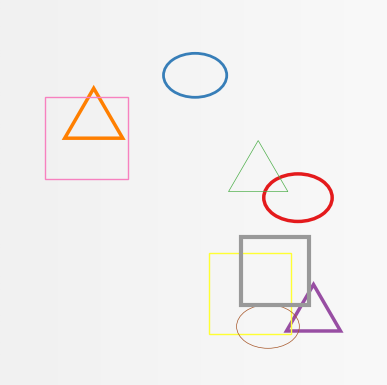[{"shape": "oval", "thickness": 2.5, "radius": 0.44, "center": [0.769, 0.487]}, {"shape": "oval", "thickness": 2, "radius": 0.41, "center": [0.504, 0.804]}, {"shape": "triangle", "thickness": 0.5, "radius": 0.44, "center": [0.666, 0.546]}, {"shape": "triangle", "thickness": 2.5, "radius": 0.4, "center": [0.809, 0.181]}, {"shape": "triangle", "thickness": 2.5, "radius": 0.43, "center": [0.242, 0.684]}, {"shape": "square", "thickness": 1, "radius": 0.53, "center": [0.646, 0.237]}, {"shape": "oval", "thickness": 0.5, "radius": 0.4, "center": [0.692, 0.152]}, {"shape": "square", "thickness": 1, "radius": 0.53, "center": [0.224, 0.643]}, {"shape": "square", "thickness": 3, "radius": 0.44, "center": [0.709, 0.296]}]